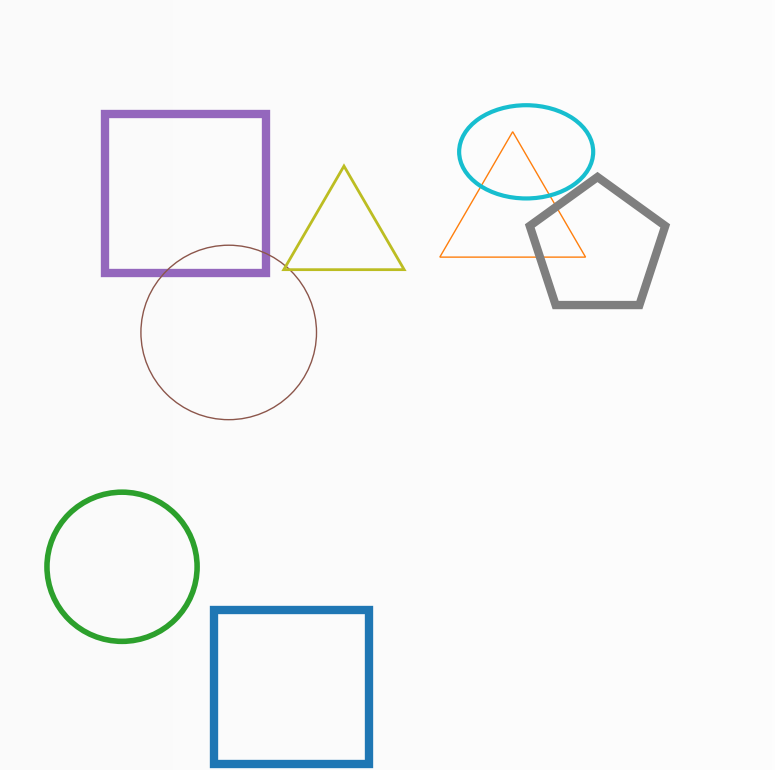[{"shape": "square", "thickness": 3, "radius": 0.5, "center": [0.376, 0.108]}, {"shape": "triangle", "thickness": 0.5, "radius": 0.54, "center": [0.662, 0.72]}, {"shape": "circle", "thickness": 2, "radius": 0.48, "center": [0.157, 0.264]}, {"shape": "square", "thickness": 3, "radius": 0.52, "center": [0.239, 0.749]}, {"shape": "circle", "thickness": 0.5, "radius": 0.57, "center": [0.295, 0.568]}, {"shape": "pentagon", "thickness": 3, "radius": 0.46, "center": [0.771, 0.678]}, {"shape": "triangle", "thickness": 1, "radius": 0.45, "center": [0.444, 0.695]}, {"shape": "oval", "thickness": 1.5, "radius": 0.43, "center": [0.679, 0.803]}]